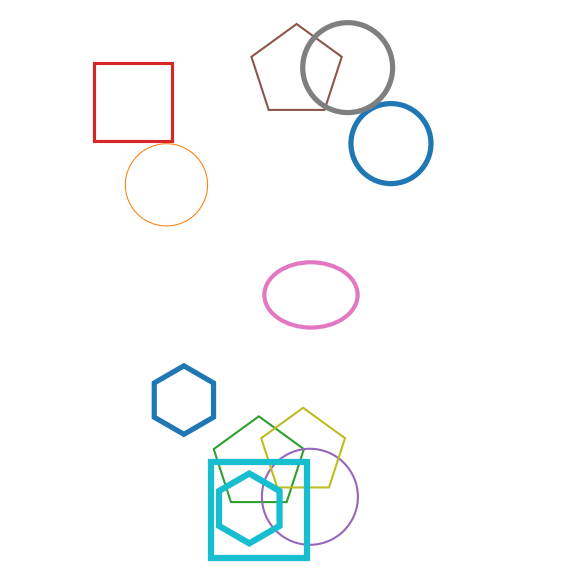[{"shape": "hexagon", "thickness": 2.5, "radius": 0.3, "center": [0.318, 0.306]}, {"shape": "circle", "thickness": 2.5, "radius": 0.35, "center": [0.677, 0.75]}, {"shape": "circle", "thickness": 0.5, "radius": 0.36, "center": [0.288, 0.679]}, {"shape": "pentagon", "thickness": 1, "radius": 0.41, "center": [0.448, 0.196]}, {"shape": "square", "thickness": 1.5, "radius": 0.34, "center": [0.23, 0.823]}, {"shape": "circle", "thickness": 1, "radius": 0.42, "center": [0.537, 0.139]}, {"shape": "pentagon", "thickness": 1, "radius": 0.41, "center": [0.514, 0.875]}, {"shape": "oval", "thickness": 2, "radius": 0.4, "center": [0.539, 0.488]}, {"shape": "circle", "thickness": 2.5, "radius": 0.39, "center": [0.602, 0.882]}, {"shape": "pentagon", "thickness": 1, "radius": 0.38, "center": [0.525, 0.217]}, {"shape": "hexagon", "thickness": 3, "radius": 0.3, "center": [0.432, 0.119]}, {"shape": "square", "thickness": 3, "radius": 0.42, "center": [0.449, 0.116]}]